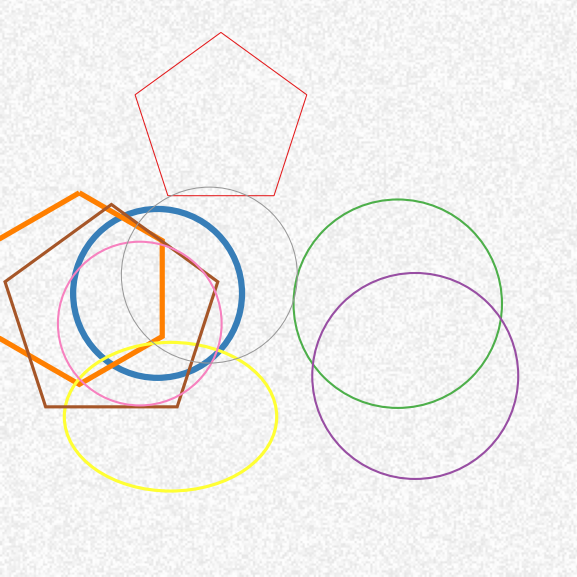[{"shape": "pentagon", "thickness": 0.5, "radius": 0.78, "center": [0.383, 0.787]}, {"shape": "circle", "thickness": 3, "radius": 0.73, "center": [0.273, 0.491]}, {"shape": "circle", "thickness": 1, "radius": 0.9, "center": [0.689, 0.473]}, {"shape": "circle", "thickness": 1, "radius": 0.89, "center": [0.719, 0.348]}, {"shape": "hexagon", "thickness": 2.5, "radius": 0.83, "center": [0.137, 0.499]}, {"shape": "oval", "thickness": 1.5, "radius": 0.92, "center": [0.295, 0.278]}, {"shape": "pentagon", "thickness": 1.5, "radius": 0.97, "center": [0.193, 0.451]}, {"shape": "circle", "thickness": 1, "radius": 0.71, "center": [0.242, 0.439]}, {"shape": "circle", "thickness": 0.5, "radius": 0.76, "center": [0.362, 0.523]}]